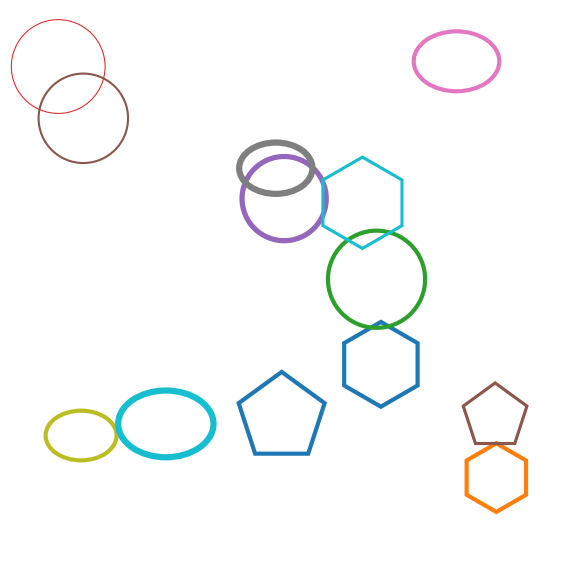[{"shape": "hexagon", "thickness": 2, "radius": 0.37, "center": [0.66, 0.368]}, {"shape": "pentagon", "thickness": 2, "radius": 0.39, "center": [0.488, 0.277]}, {"shape": "hexagon", "thickness": 2, "radius": 0.3, "center": [0.859, 0.172]}, {"shape": "circle", "thickness": 2, "radius": 0.42, "center": [0.652, 0.516]}, {"shape": "circle", "thickness": 0.5, "radius": 0.41, "center": [0.101, 0.884]}, {"shape": "circle", "thickness": 2.5, "radius": 0.36, "center": [0.492, 0.655]}, {"shape": "pentagon", "thickness": 1.5, "radius": 0.29, "center": [0.857, 0.278]}, {"shape": "circle", "thickness": 1, "radius": 0.39, "center": [0.144, 0.794]}, {"shape": "oval", "thickness": 2, "radius": 0.37, "center": [0.79, 0.893]}, {"shape": "oval", "thickness": 3, "radius": 0.32, "center": [0.478, 0.708]}, {"shape": "oval", "thickness": 2, "radius": 0.31, "center": [0.14, 0.245]}, {"shape": "hexagon", "thickness": 1.5, "radius": 0.4, "center": [0.628, 0.648]}, {"shape": "oval", "thickness": 3, "radius": 0.41, "center": [0.287, 0.265]}]